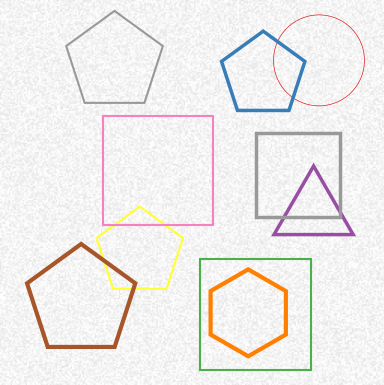[{"shape": "circle", "thickness": 0.5, "radius": 0.59, "center": [0.829, 0.843]}, {"shape": "pentagon", "thickness": 2.5, "radius": 0.57, "center": [0.684, 0.805]}, {"shape": "square", "thickness": 1.5, "radius": 0.72, "center": [0.663, 0.184]}, {"shape": "triangle", "thickness": 2.5, "radius": 0.59, "center": [0.815, 0.45]}, {"shape": "hexagon", "thickness": 3, "radius": 0.56, "center": [0.645, 0.187]}, {"shape": "pentagon", "thickness": 1.5, "radius": 0.59, "center": [0.363, 0.345]}, {"shape": "pentagon", "thickness": 3, "radius": 0.74, "center": [0.211, 0.218]}, {"shape": "square", "thickness": 1.5, "radius": 0.71, "center": [0.41, 0.558]}, {"shape": "pentagon", "thickness": 1.5, "radius": 0.66, "center": [0.297, 0.84]}, {"shape": "square", "thickness": 2.5, "radius": 0.54, "center": [0.775, 0.545]}]